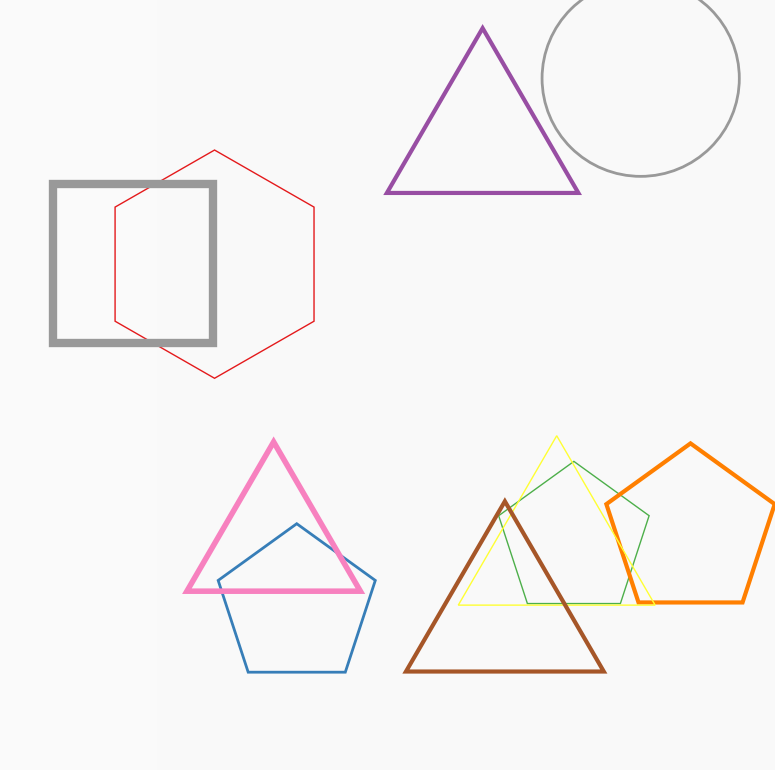[{"shape": "hexagon", "thickness": 0.5, "radius": 0.74, "center": [0.277, 0.657]}, {"shape": "pentagon", "thickness": 1, "radius": 0.53, "center": [0.383, 0.213]}, {"shape": "pentagon", "thickness": 0.5, "radius": 0.51, "center": [0.741, 0.299]}, {"shape": "triangle", "thickness": 1.5, "radius": 0.71, "center": [0.623, 0.821]}, {"shape": "pentagon", "thickness": 1.5, "radius": 0.57, "center": [0.891, 0.31]}, {"shape": "triangle", "thickness": 0.5, "radius": 0.73, "center": [0.718, 0.287]}, {"shape": "triangle", "thickness": 1.5, "radius": 0.74, "center": [0.651, 0.202]}, {"shape": "triangle", "thickness": 2, "radius": 0.65, "center": [0.353, 0.297]}, {"shape": "circle", "thickness": 1, "radius": 0.64, "center": [0.827, 0.898]}, {"shape": "square", "thickness": 3, "radius": 0.52, "center": [0.171, 0.658]}]